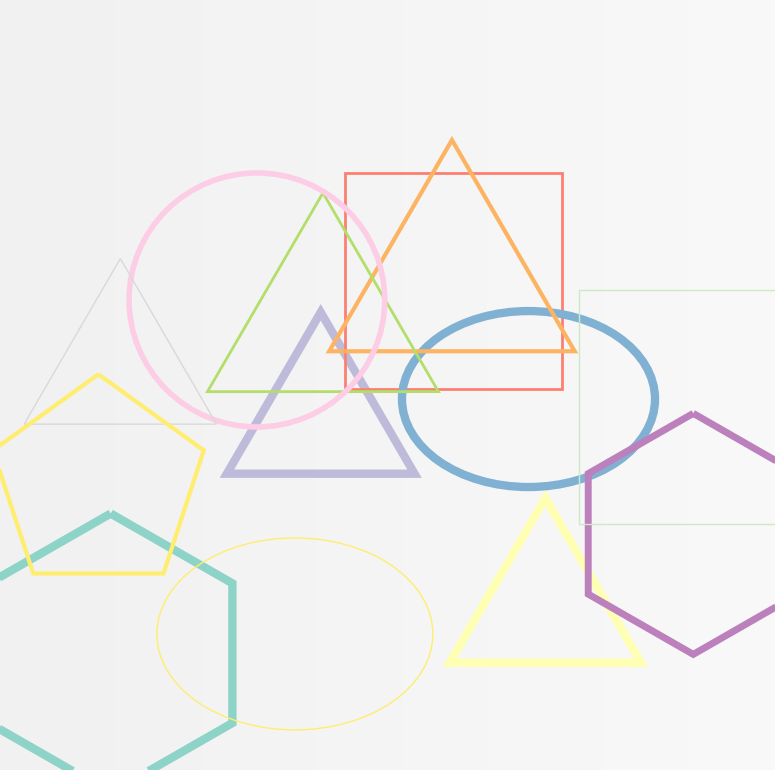[{"shape": "hexagon", "thickness": 3, "radius": 0.91, "center": [0.143, 0.152]}, {"shape": "triangle", "thickness": 3, "radius": 0.71, "center": [0.704, 0.211]}, {"shape": "triangle", "thickness": 3, "radius": 0.7, "center": [0.414, 0.455]}, {"shape": "square", "thickness": 1, "radius": 0.7, "center": [0.586, 0.635]}, {"shape": "oval", "thickness": 3, "radius": 0.82, "center": [0.682, 0.482]}, {"shape": "triangle", "thickness": 1.5, "radius": 0.91, "center": [0.583, 0.635]}, {"shape": "triangle", "thickness": 1, "radius": 0.86, "center": [0.417, 0.577]}, {"shape": "circle", "thickness": 2, "radius": 0.82, "center": [0.331, 0.61]}, {"shape": "triangle", "thickness": 0.5, "radius": 0.72, "center": [0.155, 0.521]}, {"shape": "hexagon", "thickness": 2.5, "radius": 0.78, "center": [0.895, 0.307]}, {"shape": "square", "thickness": 0.5, "radius": 0.76, "center": [0.899, 0.471]}, {"shape": "pentagon", "thickness": 1.5, "radius": 0.72, "center": [0.127, 0.371]}, {"shape": "oval", "thickness": 0.5, "radius": 0.89, "center": [0.38, 0.177]}]